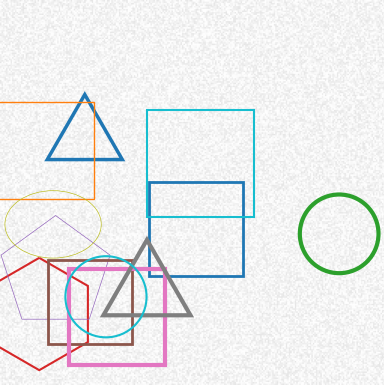[{"shape": "square", "thickness": 2, "radius": 0.61, "center": [0.509, 0.405]}, {"shape": "triangle", "thickness": 2.5, "radius": 0.56, "center": [0.22, 0.642]}, {"shape": "square", "thickness": 1, "radius": 0.63, "center": [0.119, 0.609]}, {"shape": "circle", "thickness": 3, "radius": 0.51, "center": [0.881, 0.393]}, {"shape": "hexagon", "thickness": 1.5, "radius": 0.73, "center": [0.102, 0.184]}, {"shape": "pentagon", "thickness": 0.5, "radius": 0.74, "center": [0.144, 0.291]}, {"shape": "square", "thickness": 2, "radius": 0.54, "center": [0.233, 0.215]}, {"shape": "square", "thickness": 3, "radius": 0.63, "center": [0.303, 0.178]}, {"shape": "triangle", "thickness": 3, "radius": 0.65, "center": [0.382, 0.246]}, {"shape": "oval", "thickness": 0.5, "radius": 0.63, "center": [0.138, 0.417]}, {"shape": "circle", "thickness": 1.5, "radius": 0.53, "center": [0.275, 0.229]}, {"shape": "square", "thickness": 1.5, "radius": 0.69, "center": [0.52, 0.576]}]